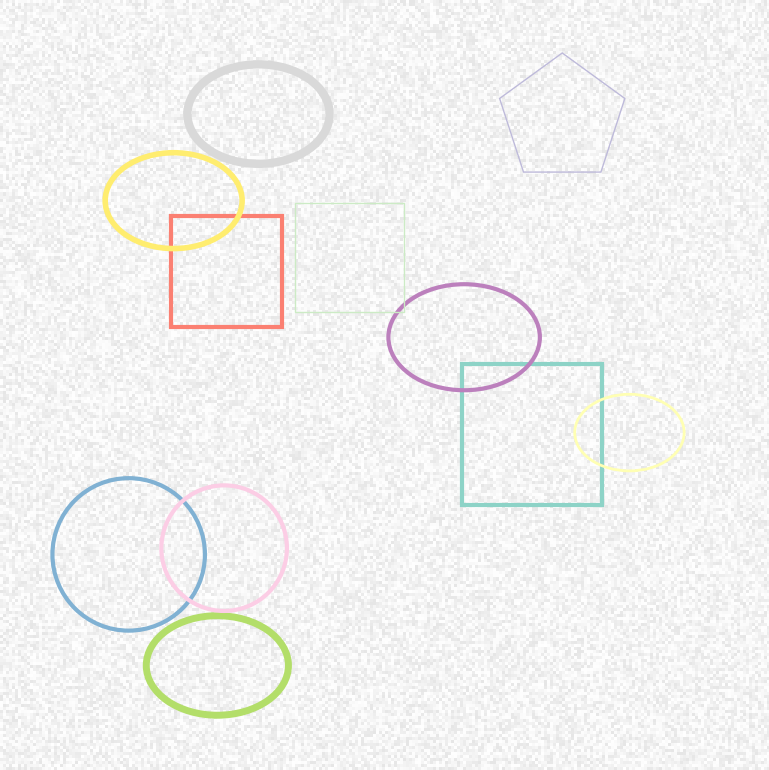[{"shape": "square", "thickness": 1.5, "radius": 0.46, "center": [0.691, 0.436]}, {"shape": "oval", "thickness": 1, "radius": 0.36, "center": [0.817, 0.438]}, {"shape": "pentagon", "thickness": 0.5, "radius": 0.43, "center": [0.73, 0.846]}, {"shape": "square", "thickness": 1.5, "radius": 0.36, "center": [0.295, 0.647]}, {"shape": "circle", "thickness": 1.5, "radius": 0.5, "center": [0.167, 0.28]}, {"shape": "oval", "thickness": 2.5, "radius": 0.46, "center": [0.282, 0.136]}, {"shape": "circle", "thickness": 1.5, "radius": 0.41, "center": [0.291, 0.288]}, {"shape": "oval", "thickness": 3, "radius": 0.46, "center": [0.336, 0.852]}, {"shape": "oval", "thickness": 1.5, "radius": 0.49, "center": [0.603, 0.562]}, {"shape": "square", "thickness": 0.5, "radius": 0.35, "center": [0.454, 0.665]}, {"shape": "oval", "thickness": 2, "radius": 0.44, "center": [0.226, 0.739]}]